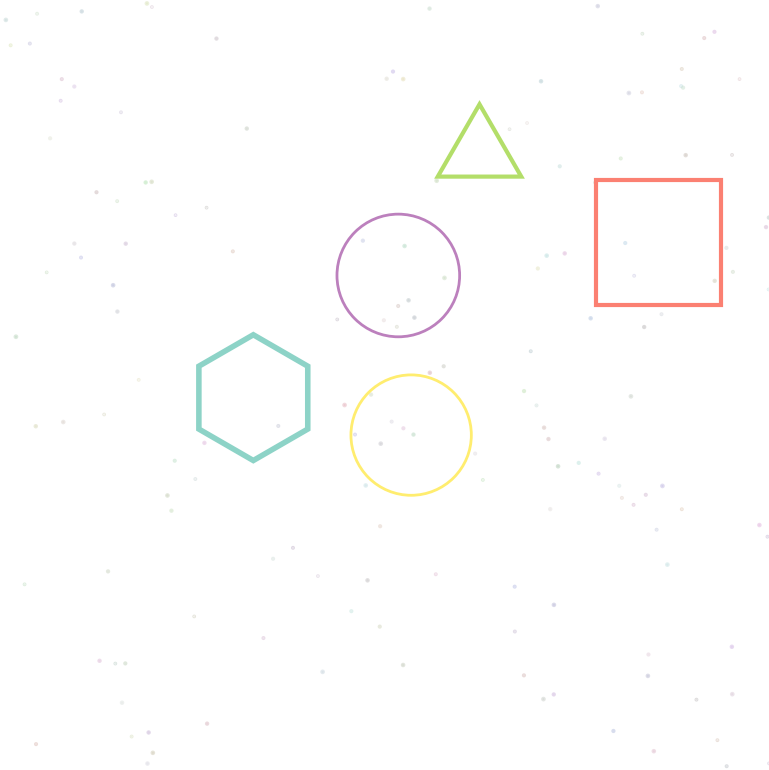[{"shape": "hexagon", "thickness": 2, "radius": 0.41, "center": [0.329, 0.484]}, {"shape": "square", "thickness": 1.5, "radius": 0.41, "center": [0.855, 0.685]}, {"shape": "triangle", "thickness": 1.5, "radius": 0.31, "center": [0.623, 0.802]}, {"shape": "circle", "thickness": 1, "radius": 0.4, "center": [0.517, 0.642]}, {"shape": "circle", "thickness": 1, "radius": 0.39, "center": [0.534, 0.435]}]